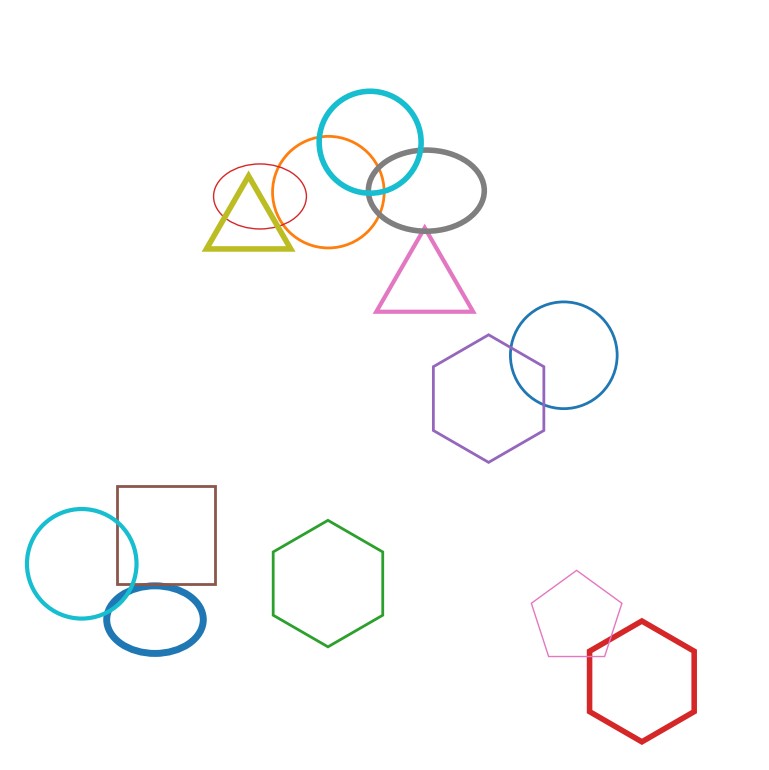[{"shape": "oval", "thickness": 2.5, "radius": 0.31, "center": [0.201, 0.195]}, {"shape": "circle", "thickness": 1, "radius": 0.35, "center": [0.732, 0.539]}, {"shape": "circle", "thickness": 1, "radius": 0.36, "center": [0.426, 0.75]}, {"shape": "hexagon", "thickness": 1, "radius": 0.41, "center": [0.426, 0.242]}, {"shape": "hexagon", "thickness": 2, "radius": 0.39, "center": [0.834, 0.115]}, {"shape": "oval", "thickness": 0.5, "radius": 0.3, "center": [0.338, 0.745]}, {"shape": "hexagon", "thickness": 1, "radius": 0.41, "center": [0.635, 0.482]}, {"shape": "square", "thickness": 1, "radius": 0.32, "center": [0.216, 0.306]}, {"shape": "pentagon", "thickness": 0.5, "radius": 0.31, "center": [0.749, 0.197]}, {"shape": "triangle", "thickness": 1.5, "radius": 0.36, "center": [0.552, 0.631]}, {"shape": "oval", "thickness": 2, "radius": 0.38, "center": [0.554, 0.752]}, {"shape": "triangle", "thickness": 2, "radius": 0.32, "center": [0.323, 0.708]}, {"shape": "circle", "thickness": 2, "radius": 0.33, "center": [0.481, 0.815]}, {"shape": "circle", "thickness": 1.5, "radius": 0.36, "center": [0.106, 0.268]}]